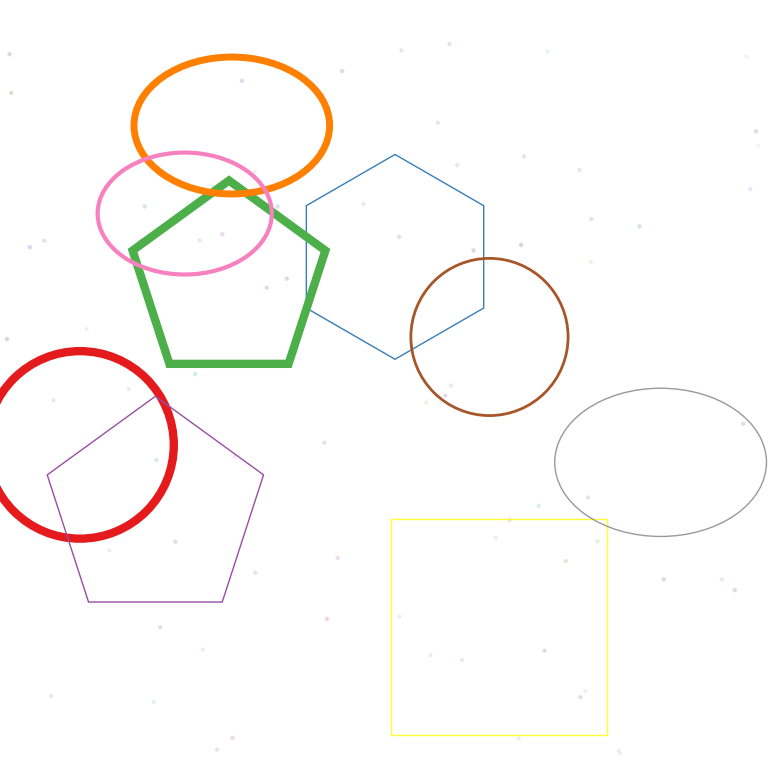[{"shape": "circle", "thickness": 3, "radius": 0.61, "center": [0.104, 0.422]}, {"shape": "hexagon", "thickness": 0.5, "radius": 0.66, "center": [0.513, 0.666]}, {"shape": "pentagon", "thickness": 3, "radius": 0.66, "center": [0.297, 0.634]}, {"shape": "pentagon", "thickness": 0.5, "radius": 0.74, "center": [0.202, 0.338]}, {"shape": "oval", "thickness": 2.5, "radius": 0.64, "center": [0.301, 0.837]}, {"shape": "square", "thickness": 0.5, "radius": 0.7, "center": [0.648, 0.186]}, {"shape": "circle", "thickness": 1, "radius": 0.51, "center": [0.636, 0.562]}, {"shape": "oval", "thickness": 1.5, "radius": 0.57, "center": [0.24, 0.723]}, {"shape": "oval", "thickness": 0.5, "radius": 0.69, "center": [0.858, 0.4]}]